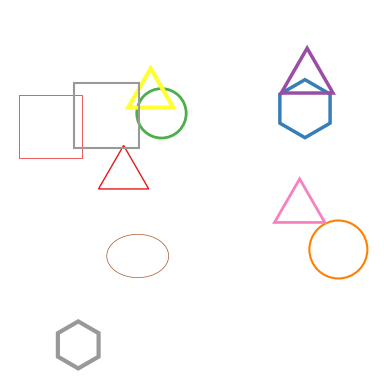[{"shape": "square", "thickness": 0.5, "radius": 0.41, "center": [0.131, 0.671]}, {"shape": "triangle", "thickness": 1, "radius": 0.38, "center": [0.321, 0.547]}, {"shape": "hexagon", "thickness": 2.5, "radius": 0.38, "center": [0.792, 0.718]}, {"shape": "circle", "thickness": 2, "radius": 0.32, "center": [0.419, 0.706]}, {"shape": "triangle", "thickness": 2.5, "radius": 0.39, "center": [0.798, 0.797]}, {"shape": "circle", "thickness": 1.5, "radius": 0.38, "center": [0.879, 0.352]}, {"shape": "triangle", "thickness": 3, "radius": 0.34, "center": [0.391, 0.754]}, {"shape": "oval", "thickness": 0.5, "radius": 0.4, "center": [0.358, 0.335]}, {"shape": "triangle", "thickness": 2, "radius": 0.38, "center": [0.778, 0.46]}, {"shape": "square", "thickness": 1.5, "radius": 0.43, "center": [0.277, 0.7]}, {"shape": "hexagon", "thickness": 3, "radius": 0.31, "center": [0.203, 0.104]}]